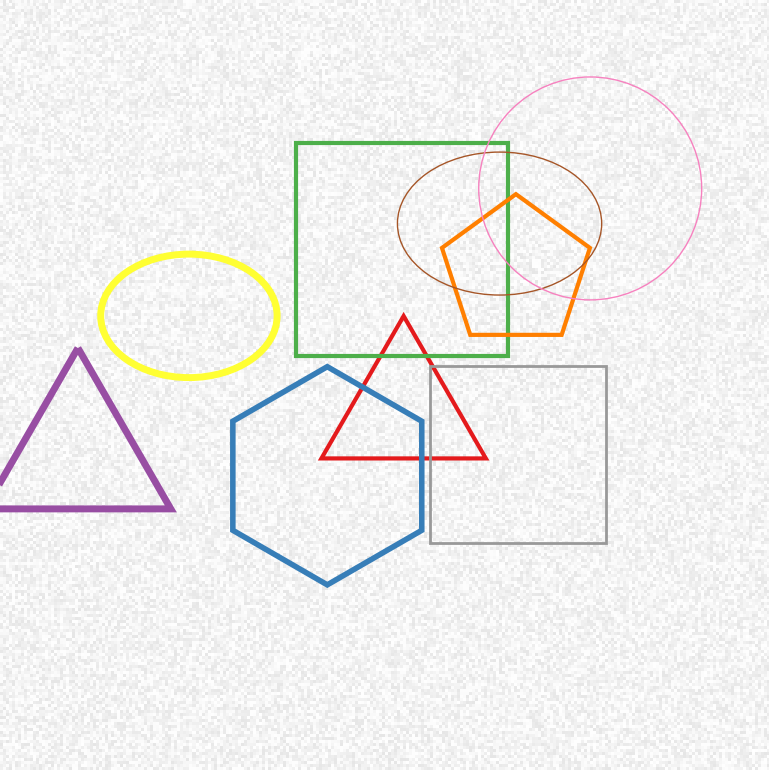[{"shape": "triangle", "thickness": 1.5, "radius": 0.62, "center": [0.524, 0.466]}, {"shape": "hexagon", "thickness": 2, "radius": 0.71, "center": [0.425, 0.382]}, {"shape": "square", "thickness": 1.5, "radius": 0.69, "center": [0.522, 0.676]}, {"shape": "triangle", "thickness": 2.5, "radius": 0.7, "center": [0.101, 0.409]}, {"shape": "pentagon", "thickness": 1.5, "radius": 0.51, "center": [0.67, 0.647]}, {"shape": "oval", "thickness": 2.5, "radius": 0.57, "center": [0.245, 0.59]}, {"shape": "oval", "thickness": 0.5, "radius": 0.66, "center": [0.649, 0.71]}, {"shape": "circle", "thickness": 0.5, "radius": 0.72, "center": [0.766, 0.755]}, {"shape": "square", "thickness": 1, "radius": 0.57, "center": [0.673, 0.41]}]